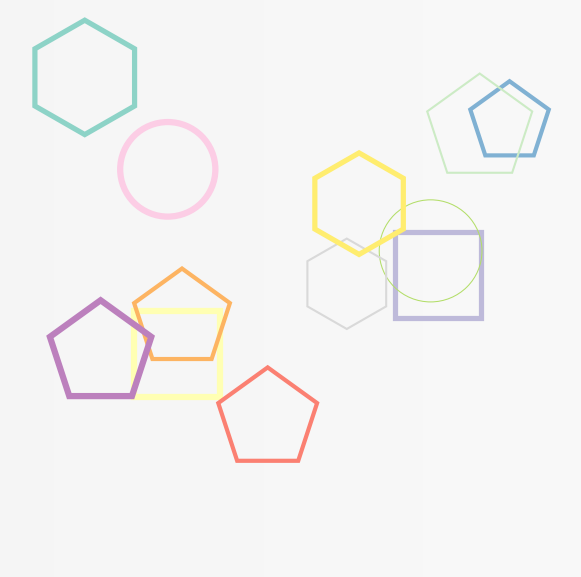[{"shape": "hexagon", "thickness": 2.5, "radius": 0.5, "center": [0.146, 0.865]}, {"shape": "square", "thickness": 3, "radius": 0.37, "center": [0.304, 0.386]}, {"shape": "square", "thickness": 2.5, "radius": 0.37, "center": [0.754, 0.523]}, {"shape": "pentagon", "thickness": 2, "radius": 0.45, "center": [0.461, 0.274]}, {"shape": "pentagon", "thickness": 2, "radius": 0.36, "center": [0.877, 0.787]}, {"shape": "pentagon", "thickness": 2, "radius": 0.43, "center": [0.313, 0.448]}, {"shape": "circle", "thickness": 0.5, "radius": 0.44, "center": [0.741, 0.565]}, {"shape": "circle", "thickness": 3, "radius": 0.41, "center": [0.289, 0.706]}, {"shape": "hexagon", "thickness": 1, "radius": 0.39, "center": [0.597, 0.508]}, {"shape": "pentagon", "thickness": 3, "radius": 0.46, "center": [0.173, 0.387]}, {"shape": "pentagon", "thickness": 1, "radius": 0.47, "center": [0.825, 0.777]}, {"shape": "hexagon", "thickness": 2.5, "radius": 0.44, "center": [0.618, 0.646]}]